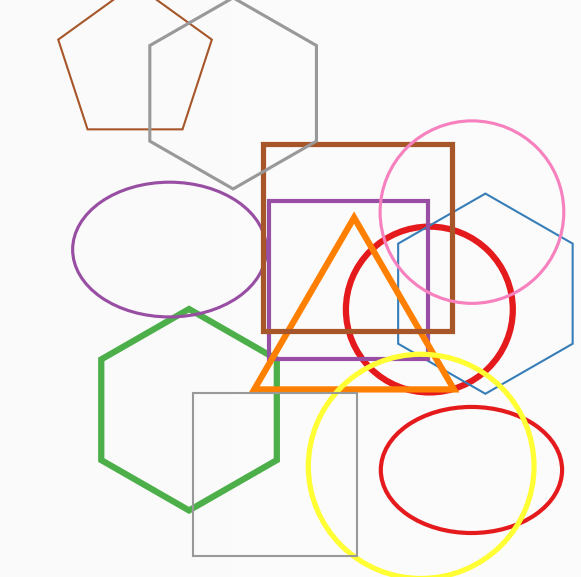[{"shape": "oval", "thickness": 2, "radius": 0.78, "center": [0.811, 0.185]}, {"shape": "circle", "thickness": 3, "radius": 0.72, "center": [0.739, 0.463]}, {"shape": "hexagon", "thickness": 1, "radius": 0.87, "center": [0.835, 0.491]}, {"shape": "hexagon", "thickness": 3, "radius": 0.87, "center": [0.325, 0.29]}, {"shape": "oval", "thickness": 1.5, "radius": 0.83, "center": [0.292, 0.567]}, {"shape": "square", "thickness": 2, "radius": 0.68, "center": [0.6, 0.514]}, {"shape": "triangle", "thickness": 3, "radius": 0.99, "center": [0.609, 0.424]}, {"shape": "circle", "thickness": 2.5, "radius": 0.97, "center": [0.725, 0.192]}, {"shape": "square", "thickness": 2.5, "radius": 0.81, "center": [0.615, 0.588]}, {"shape": "pentagon", "thickness": 1, "radius": 0.69, "center": [0.232, 0.888]}, {"shape": "circle", "thickness": 1.5, "radius": 0.79, "center": [0.812, 0.632]}, {"shape": "hexagon", "thickness": 1.5, "radius": 0.83, "center": [0.401, 0.837]}, {"shape": "square", "thickness": 1, "radius": 0.71, "center": [0.473, 0.177]}]